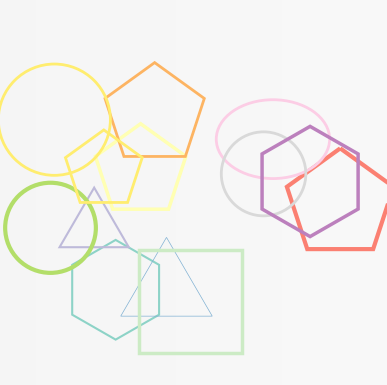[{"shape": "hexagon", "thickness": 1.5, "radius": 0.65, "center": [0.298, 0.247]}, {"shape": "pentagon", "thickness": 2.5, "radius": 0.61, "center": [0.363, 0.556]}, {"shape": "triangle", "thickness": 1.5, "radius": 0.52, "center": [0.243, 0.409]}, {"shape": "pentagon", "thickness": 3, "radius": 0.72, "center": [0.878, 0.47]}, {"shape": "triangle", "thickness": 0.5, "radius": 0.68, "center": [0.43, 0.247]}, {"shape": "pentagon", "thickness": 2, "radius": 0.67, "center": [0.399, 0.703]}, {"shape": "circle", "thickness": 3, "radius": 0.59, "center": [0.13, 0.408]}, {"shape": "oval", "thickness": 2, "radius": 0.73, "center": [0.704, 0.639]}, {"shape": "circle", "thickness": 2, "radius": 0.55, "center": [0.68, 0.548]}, {"shape": "hexagon", "thickness": 2.5, "radius": 0.72, "center": [0.8, 0.529]}, {"shape": "square", "thickness": 2.5, "radius": 0.66, "center": [0.493, 0.217]}, {"shape": "circle", "thickness": 2, "radius": 0.72, "center": [0.14, 0.689]}, {"shape": "pentagon", "thickness": 2, "radius": 0.52, "center": [0.268, 0.558]}]